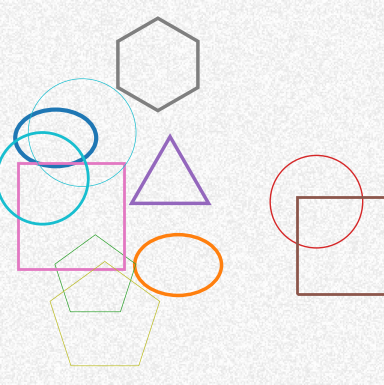[{"shape": "oval", "thickness": 3, "radius": 0.53, "center": [0.145, 0.642]}, {"shape": "oval", "thickness": 2.5, "radius": 0.56, "center": [0.463, 0.312]}, {"shape": "pentagon", "thickness": 0.5, "radius": 0.55, "center": [0.248, 0.28]}, {"shape": "circle", "thickness": 1, "radius": 0.6, "center": [0.822, 0.476]}, {"shape": "triangle", "thickness": 2.5, "radius": 0.58, "center": [0.442, 0.529]}, {"shape": "square", "thickness": 2, "radius": 0.63, "center": [0.897, 0.363]}, {"shape": "square", "thickness": 2, "radius": 0.69, "center": [0.184, 0.439]}, {"shape": "hexagon", "thickness": 2.5, "radius": 0.6, "center": [0.41, 0.833]}, {"shape": "pentagon", "thickness": 0.5, "radius": 0.75, "center": [0.272, 0.171]}, {"shape": "circle", "thickness": 2, "radius": 0.6, "center": [0.11, 0.537]}, {"shape": "circle", "thickness": 0.5, "radius": 0.7, "center": [0.213, 0.656]}]